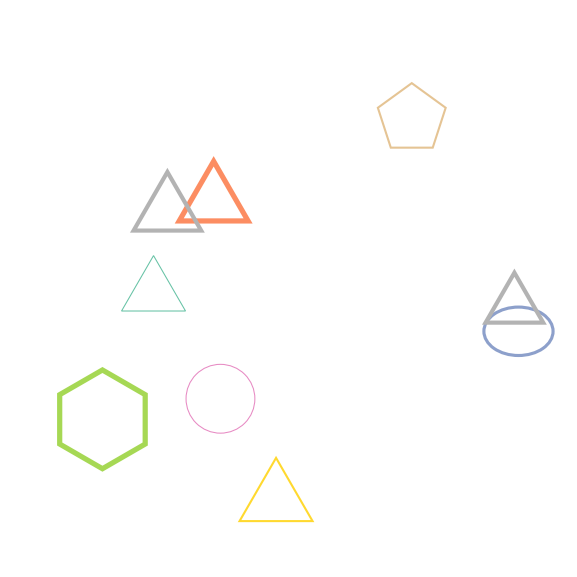[{"shape": "triangle", "thickness": 0.5, "radius": 0.32, "center": [0.266, 0.493]}, {"shape": "triangle", "thickness": 2.5, "radius": 0.34, "center": [0.37, 0.651]}, {"shape": "oval", "thickness": 1.5, "radius": 0.3, "center": [0.898, 0.425]}, {"shape": "circle", "thickness": 0.5, "radius": 0.3, "center": [0.382, 0.309]}, {"shape": "hexagon", "thickness": 2.5, "radius": 0.43, "center": [0.177, 0.273]}, {"shape": "triangle", "thickness": 1, "radius": 0.36, "center": [0.478, 0.133]}, {"shape": "pentagon", "thickness": 1, "radius": 0.31, "center": [0.713, 0.793]}, {"shape": "triangle", "thickness": 2, "radius": 0.34, "center": [0.29, 0.634]}, {"shape": "triangle", "thickness": 2, "radius": 0.29, "center": [0.891, 0.469]}]